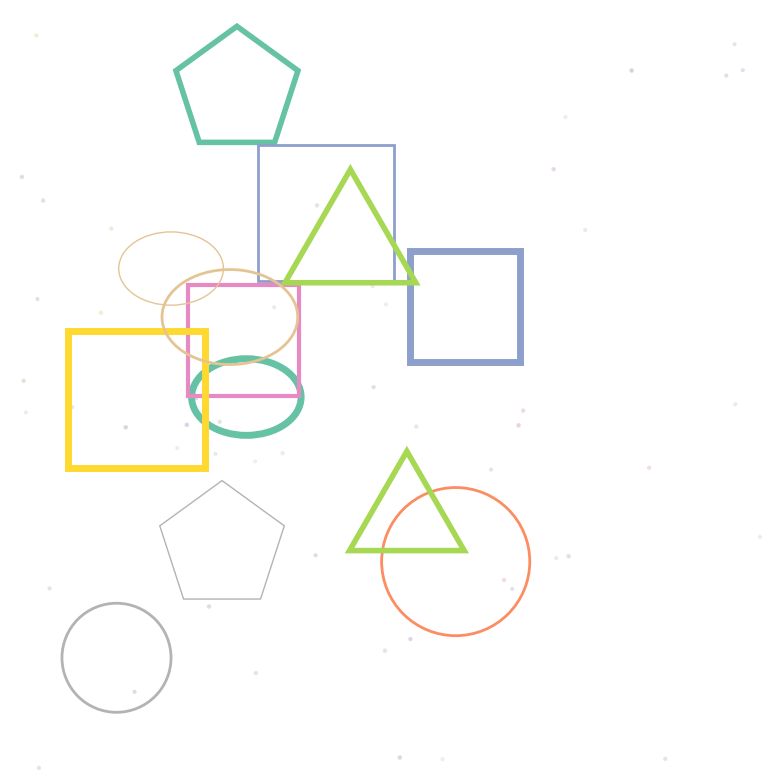[{"shape": "oval", "thickness": 2.5, "radius": 0.36, "center": [0.32, 0.484]}, {"shape": "pentagon", "thickness": 2, "radius": 0.42, "center": [0.308, 0.882]}, {"shape": "circle", "thickness": 1, "radius": 0.48, "center": [0.592, 0.271]}, {"shape": "square", "thickness": 2.5, "radius": 0.36, "center": [0.604, 0.602]}, {"shape": "square", "thickness": 1, "radius": 0.44, "center": [0.423, 0.723]}, {"shape": "square", "thickness": 1.5, "radius": 0.36, "center": [0.317, 0.558]}, {"shape": "triangle", "thickness": 2, "radius": 0.43, "center": [0.528, 0.328]}, {"shape": "triangle", "thickness": 2, "radius": 0.49, "center": [0.455, 0.682]}, {"shape": "square", "thickness": 2.5, "radius": 0.44, "center": [0.177, 0.482]}, {"shape": "oval", "thickness": 0.5, "radius": 0.34, "center": [0.222, 0.651]}, {"shape": "oval", "thickness": 1, "radius": 0.44, "center": [0.299, 0.588]}, {"shape": "circle", "thickness": 1, "radius": 0.35, "center": [0.151, 0.146]}, {"shape": "pentagon", "thickness": 0.5, "radius": 0.43, "center": [0.288, 0.291]}]